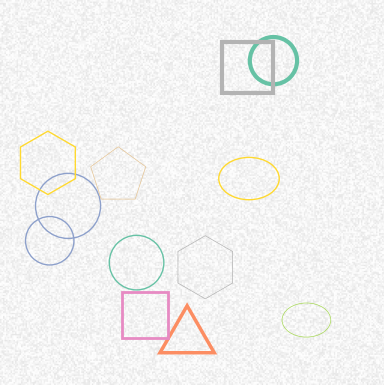[{"shape": "circle", "thickness": 1, "radius": 0.35, "center": [0.355, 0.318]}, {"shape": "circle", "thickness": 3, "radius": 0.31, "center": [0.71, 0.843]}, {"shape": "triangle", "thickness": 2.5, "radius": 0.41, "center": [0.486, 0.124]}, {"shape": "circle", "thickness": 1, "radius": 0.42, "center": [0.177, 0.465]}, {"shape": "circle", "thickness": 1, "radius": 0.31, "center": [0.129, 0.375]}, {"shape": "square", "thickness": 2, "radius": 0.3, "center": [0.377, 0.182]}, {"shape": "oval", "thickness": 0.5, "radius": 0.32, "center": [0.796, 0.169]}, {"shape": "oval", "thickness": 1, "radius": 0.39, "center": [0.647, 0.536]}, {"shape": "hexagon", "thickness": 1, "radius": 0.41, "center": [0.124, 0.577]}, {"shape": "pentagon", "thickness": 0.5, "radius": 0.38, "center": [0.307, 0.544]}, {"shape": "hexagon", "thickness": 0.5, "radius": 0.41, "center": [0.533, 0.306]}, {"shape": "square", "thickness": 3, "radius": 0.33, "center": [0.643, 0.826]}]